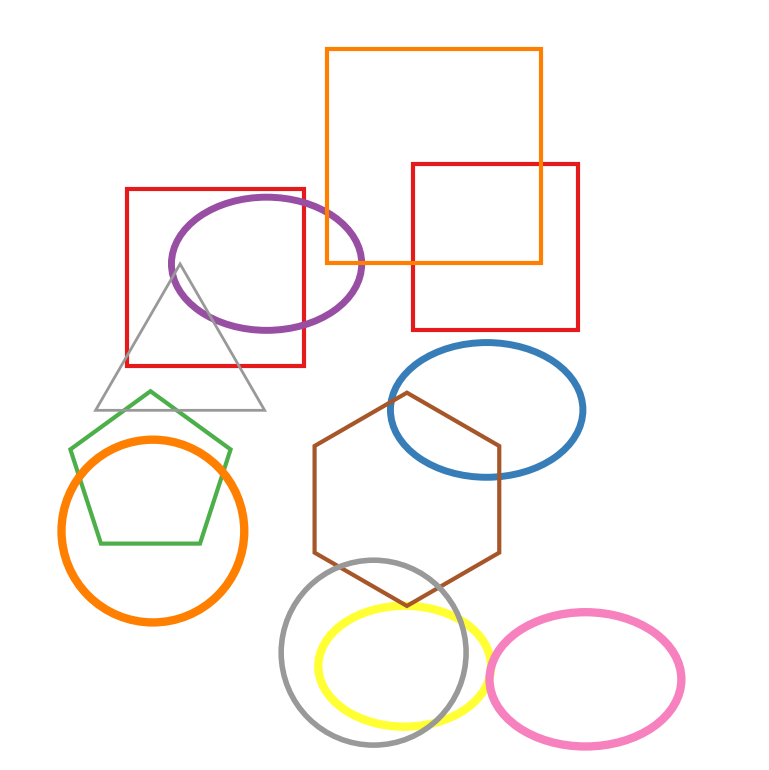[{"shape": "square", "thickness": 1.5, "radius": 0.57, "center": [0.28, 0.64]}, {"shape": "square", "thickness": 1.5, "radius": 0.54, "center": [0.644, 0.68]}, {"shape": "oval", "thickness": 2.5, "radius": 0.62, "center": [0.632, 0.468]}, {"shape": "pentagon", "thickness": 1.5, "radius": 0.55, "center": [0.195, 0.383]}, {"shape": "oval", "thickness": 2.5, "radius": 0.62, "center": [0.346, 0.657]}, {"shape": "circle", "thickness": 3, "radius": 0.59, "center": [0.199, 0.31]}, {"shape": "square", "thickness": 1.5, "radius": 0.7, "center": [0.563, 0.798]}, {"shape": "oval", "thickness": 3, "radius": 0.56, "center": [0.526, 0.135]}, {"shape": "hexagon", "thickness": 1.5, "radius": 0.69, "center": [0.528, 0.352]}, {"shape": "oval", "thickness": 3, "radius": 0.62, "center": [0.76, 0.118]}, {"shape": "triangle", "thickness": 1, "radius": 0.63, "center": [0.234, 0.53]}, {"shape": "circle", "thickness": 2, "radius": 0.6, "center": [0.485, 0.152]}]